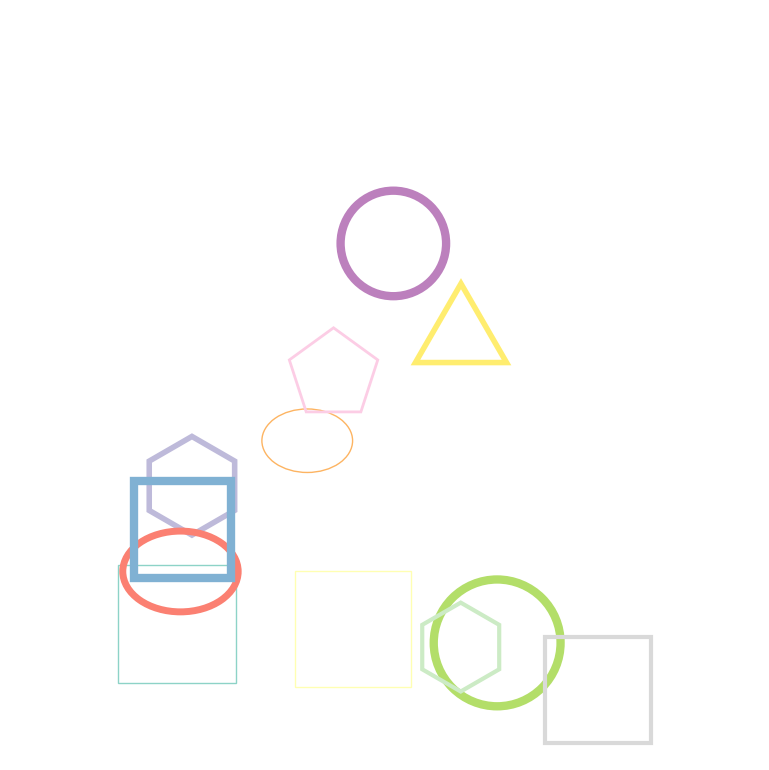[{"shape": "square", "thickness": 0.5, "radius": 0.38, "center": [0.23, 0.19]}, {"shape": "square", "thickness": 0.5, "radius": 0.38, "center": [0.459, 0.183]}, {"shape": "hexagon", "thickness": 2, "radius": 0.32, "center": [0.249, 0.369]}, {"shape": "oval", "thickness": 2.5, "radius": 0.37, "center": [0.234, 0.258]}, {"shape": "square", "thickness": 3, "radius": 0.31, "center": [0.237, 0.312]}, {"shape": "oval", "thickness": 0.5, "radius": 0.29, "center": [0.399, 0.428]}, {"shape": "circle", "thickness": 3, "radius": 0.41, "center": [0.646, 0.165]}, {"shape": "pentagon", "thickness": 1, "radius": 0.3, "center": [0.433, 0.514]}, {"shape": "square", "thickness": 1.5, "radius": 0.34, "center": [0.777, 0.104]}, {"shape": "circle", "thickness": 3, "radius": 0.34, "center": [0.511, 0.684]}, {"shape": "hexagon", "thickness": 1.5, "radius": 0.29, "center": [0.598, 0.16]}, {"shape": "triangle", "thickness": 2, "radius": 0.34, "center": [0.599, 0.563]}]